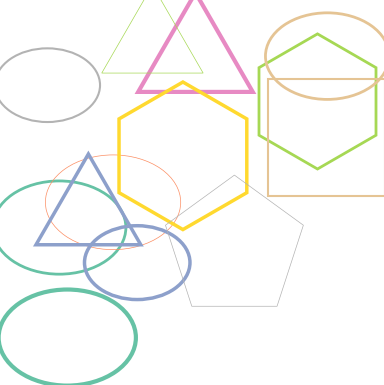[{"shape": "oval", "thickness": 3, "radius": 0.89, "center": [0.175, 0.123]}, {"shape": "oval", "thickness": 2, "radius": 0.86, "center": [0.154, 0.409]}, {"shape": "oval", "thickness": 0.5, "radius": 0.88, "center": [0.294, 0.475]}, {"shape": "triangle", "thickness": 2.5, "radius": 0.79, "center": [0.23, 0.443]}, {"shape": "oval", "thickness": 2.5, "radius": 0.68, "center": [0.356, 0.318]}, {"shape": "triangle", "thickness": 3, "radius": 0.86, "center": [0.508, 0.847]}, {"shape": "hexagon", "thickness": 2, "radius": 0.88, "center": [0.825, 0.737]}, {"shape": "triangle", "thickness": 0.5, "radius": 0.76, "center": [0.396, 0.886]}, {"shape": "hexagon", "thickness": 2.5, "radius": 0.96, "center": [0.475, 0.595]}, {"shape": "square", "thickness": 1.5, "radius": 0.76, "center": [0.848, 0.642]}, {"shape": "oval", "thickness": 2, "radius": 0.8, "center": [0.85, 0.854]}, {"shape": "oval", "thickness": 1.5, "radius": 0.68, "center": [0.123, 0.779]}, {"shape": "pentagon", "thickness": 0.5, "radius": 0.94, "center": [0.609, 0.357]}]